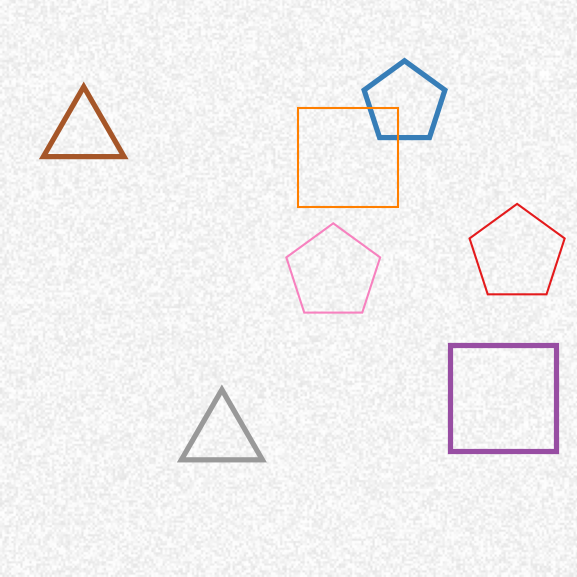[{"shape": "pentagon", "thickness": 1, "radius": 0.43, "center": [0.895, 0.56]}, {"shape": "pentagon", "thickness": 2.5, "radius": 0.37, "center": [0.7, 0.82]}, {"shape": "square", "thickness": 2.5, "radius": 0.46, "center": [0.871, 0.31]}, {"shape": "square", "thickness": 1, "radius": 0.43, "center": [0.603, 0.726]}, {"shape": "triangle", "thickness": 2.5, "radius": 0.4, "center": [0.145, 0.768]}, {"shape": "pentagon", "thickness": 1, "radius": 0.43, "center": [0.577, 0.527]}, {"shape": "triangle", "thickness": 2.5, "radius": 0.41, "center": [0.384, 0.243]}]